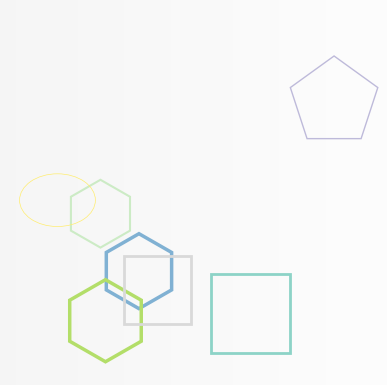[{"shape": "square", "thickness": 2, "radius": 0.51, "center": [0.646, 0.186]}, {"shape": "pentagon", "thickness": 1, "radius": 0.59, "center": [0.862, 0.736]}, {"shape": "hexagon", "thickness": 2.5, "radius": 0.49, "center": [0.359, 0.296]}, {"shape": "hexagon", "thickness": 2.5, "radius": 0.53, "center": [0.272, 0.167]}, {"shape": "square", "thickness": 2, "radius": 0.44, "center": [0.407, 0.247]}, {"shape": "hexagon", "thickness": 1.5, "radius": 0.44, "center": [0.259, 0.445]}, {"shape": "oval", "thickness": 0.5, "radius": 0.49, "center": [0.148, 0.48]}]